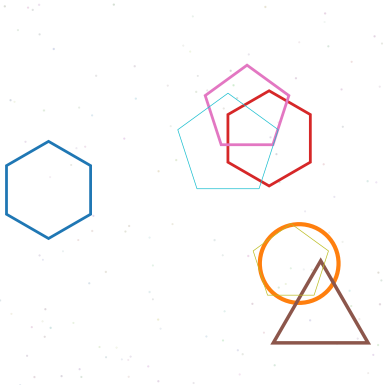[{"shape": "hexagon", "thickness": 2, "radius": 0.63, "center": [0.126, 0.507]}, {"shape": "circle", "thickness": 3, "radius": 0.51, "center": [0.777, 0.316]}, {"shape": "hexagon", "thickness": 2, "radius": 0.62, "center": [0.699, 0.641]}, {"shape": "triangle", "thickness": 2.5, "radius": 0.71, "center": [0.833, 0.18]}, {"shape": "pentagon", "thickness": 2, "radius": 0.57, "center": [0.642, 0.717]}, {"shape": "pentagon", "thickness": 0.5, "radius": 0.51, "center": [0.755, 0.317]}, {"shape": "pentagon", "thickness": 0.5, "radius": 0.69, "center": [0.592, 0.621]}]